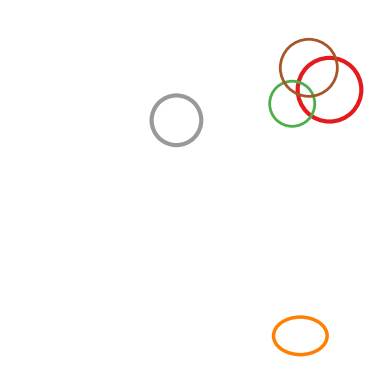[{"shape": "circle", "thickness": 3, "radius": 0.41, "center": [0.856, 0.767]}, {"shape": "circle", "thickness": 2, "radius": 0.29, "center": [0.759, 0.731]}, {"shape": "oval", "thickness": 2.5, "radius": 0.35, "center": [0.78, 0.128]}, {"shape": "circle", "thickness": 2, "radius": 0.37, "center": [0.802, 0.824]}, {"shape": "circle", "thickness": 3, "radius": 0.32, "center": [0.458, 0.688]}]